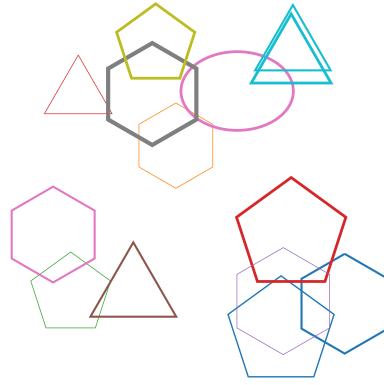[{"shape": "hexagon", "thickness": 1.5, "radius": 0.65, "center": [0.895, 0.211]}, {"shape": "pentagon", "thickness": 1, "radius": 0.72, "center": [0.73, 0.139]}, {"shape": "hexagon", "thickness": 0.5, "radius": 0.55, "center": [0.457, 0.622]}, {"shape": "pentagon", "thickness": 0.5, "radius": 0.54, "center": [0.184, 0.236]}, {"shape": "pentagon", "thickness": 2, "radius": 0.75, "center": [0.756, 0.39]}, {"shape": "triangle", "thickness": 0.5, "radius": 0.51, "center": [0.203, 0.755]}, {"shape": "hexagon", "thickness": 0.5, "radius": 0.69, "center": [0.736, 0.218]}, {"shape": "triangle", "thickness": 1.5, "radius": 0.64, "center": [0.346, 0.242]}, {"shape": "oval", "thickness": 2, "radius": 0.73, "center": [0.616, 0.764]}, {"shape": "hexagon", "thickness": 1.5, "radius": 0.62, "center": [0.138, 0.391]}, {"shape": "hexagon", "thickness": 3, "radius": 0.66, "center": [0.395, 0.756]}, {"shape": "pentagon", "thickness": 2, "radius": 0.53, "center": [0.404, 0.883]}, {"shape": "triangle", "thickness": 2, "radius": 0.6, "center": [0.756, 0.844]}, {"shape": "triangle", "thickness": 1.5, "radius": 0.57, "center": [0.761, 0.874]}]